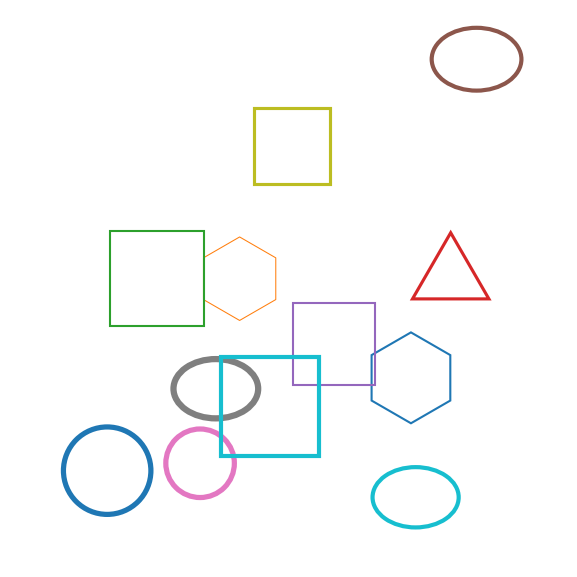[{"shape": "circle", "thickness": 2.5, "radius": 0.38, "center": [0.186, 0.184]}, {"shape": "hexagon", "thickness": 1, "radius": 0.39, "center": [0.712, 0.345]}, {"shape": "hexagon", "thickness": 0.5, "radius": 0.36, "center": [0.415, 0.517]}, {"shape": "square", "thickness": 1, "radius": 0.41, "center": [0.272, 0.517]}, {"shape": "triangle", "thickness": 1.5, "radius": 0.38, "center": [0.78, 0.52]}, {"shape": "square", "thickness": 1, "radius": 0.36, "center": [0.578, 0.403]}, {"shape": "oval", "thickness": 2, "radius": 0.39, "center": [0.825, 0.897]}, {"shape": "circle", "thickness": 2.5, "radius": 0.3, "center": [0.346, 0.197]}, {"shape": "oval", "thickness": 3, "radius": 0.37, "center": [0.374, 0.326]}, {"shape": "square", "thickness": 1.5, "radius": 0.33, "center": [0.506, 0.746]}, {"shape": "square", "thickness": 2, "radius": 0.43, "center": [0.468, 0.295]}, {"shape": "oval", "thickness": 2, "radius": 0.37, "center": [0.72, 0.138]}]